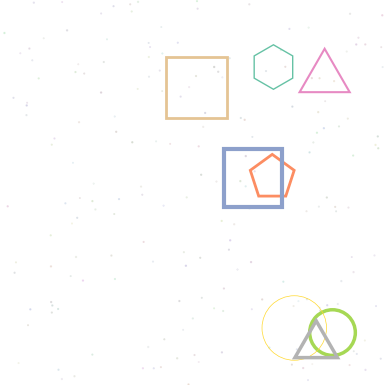[{"shape": "hexagon", "thickness": 1, "radius": 0.29, "center": [0.71, 0.826]}, {"shape": "pentagon", "thickness": 2, "radius": 0.3, "center": [0.707, 0.539]}, {"shape": "square", "thickness": 3, "radius": 0.37, "center": [0.656, 0.537]}, {"shape": "triangle", "thickness": 1.5, "radius": 0.38, "center": [0.843, 0.798]}, {"shape": "circle", "thickness": 2.5, "radius": 0.3, "center": [0.864, 0.136]}, {"shape": "circle", "thickness": 0.5, "radius": 0.42, "center": [0.764, 0.148]}, {"shape": "square", "thickness": 2, "radius": 0.4, "center": [0.51, 0.774]}, {"shape": "triangle", "thickness": 2.5, "radius": 0.32, "center": [0.821, 0.103]}]